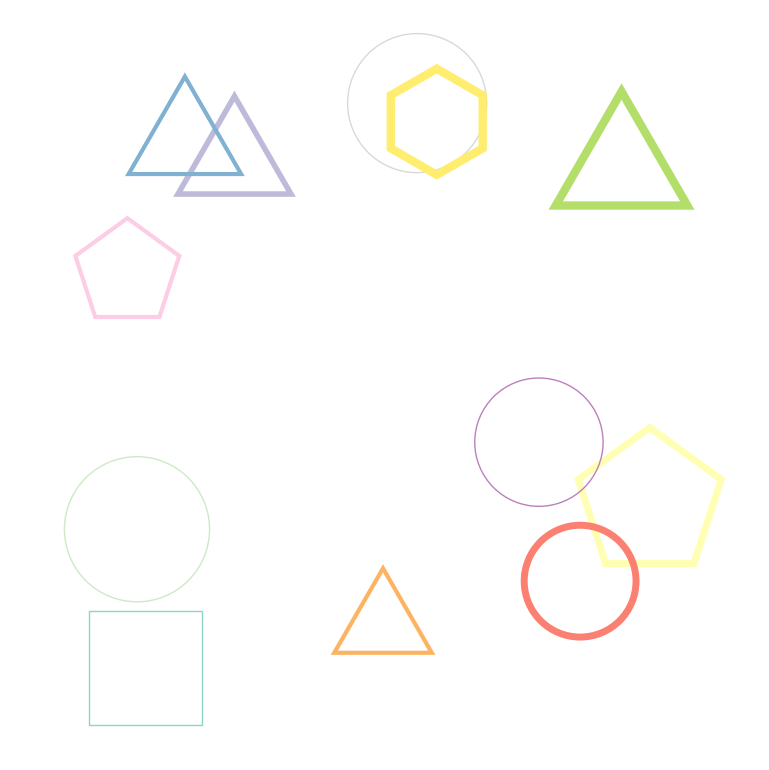[{"shape": "square", "thickness": 0.5, "radius": 0.37, "center": [0.189, 0.133]}, {"shape": "pentagon", "thickness": 2.5, "radius": 0.49, "center": [0.844, 0.347]}, {"shape": "triangle", "thickness": 2, "radius": 0.42, "center": [0.305, 0.79]}, {"shape": "circle", "thickness": 2.5, "radius": 0.36, "center": [0.753, 0.245]}, {"shape": "triangle", "thickness": 1.5, "radius": 0.42, "center": [0.24, 0.816]}, {"shape": "triangle", "thickness": 1.5, "radius": 0.37, "center": [0.497, 0.189]}, {"shape": "triangle", "thickness": 3, "radius": 0.49, "center": [0.807, 0.782]}, {"shape": "pentagon", "thickness": 1.5, "radius": 0.35, "center": [0.165, 0.646]}, {"shape": "circle", "thickness": 0.5, "radius": 0.45, "center": [0.542, 0.866]}, {"shape": "circle", "thickness": 0.5, "radius": 0.42, "center": [0.7, 0.426]}, {"shape": "circle", "thickness": 0.5, "radius": 0.47, "center": [0.178, 0.313]}, {"shape": "hexagon", "thickness": 3, "radius": 0.34, "center": [0.567, 0.842]}]